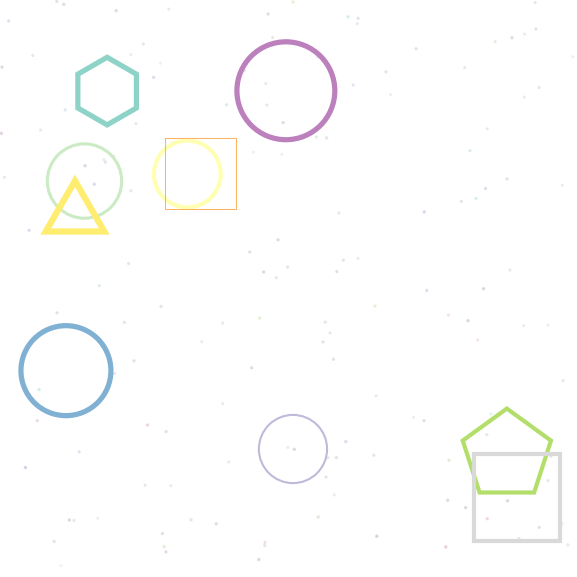[{"shape": "hexagon", "thickness": 2.5, "radius": 0.29, "center": [0.186, 0.841]}, {"shape": "circle", "thickness": 2, "radius": 0.29, "center": [0.324, 0.698]}, {"shape": "circle", "thickness": 1, "radius": 0.3, "center": [0.507, 0.222]}, {"shape": "circle", "thickness": 2.5, "radius": 0.39, "center": [0.114, 0.357]}, {"shape": "square", "thickness": 0.5, "radius": 0.31, "center": [0.347, 0.698]}, {"shape": "pentagon", "thickness": 2, "radius": 0.4, "center": [0.878, 0.211]}, {"shape": "square", "thickness": 2, "radius": 0.37, "center": [0.895, 0.138]}, {"shape": "circle", "thickness": 2.5, "radius": 0.42, "center": [0.495, 0.842]}, {"shape": "circle", "thickness": 1.5, "radius": 0.32, "center": [0.146, 0.686]}, {"shape": "triangle", "thickness": 3, "radius": 0.29, "center": [0.13, 0.628]}]